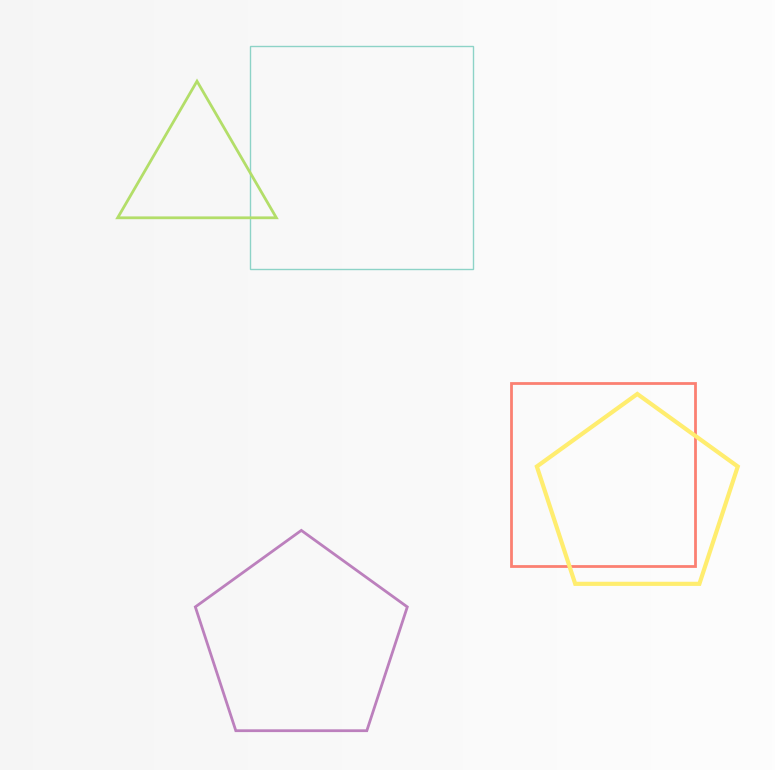[{"shape": "square", "thickness": 0.5, "radius": 0.72, "center": [0.467, 0.796]}, {"shape": "square", "thickness": 1, "radius": 0.6, "center": [0.778, 0.384]}, {"shape": "triangle", "thickness": 1, "radius": 0.59, "center": [0.254, 0.776]}, {"shape": "pentagon", "thickness": 1, "radius": 0.72, "center": [0.389, 0.167]}, {"shape": "pentagon", "thickness": 1.5, "radius": 0.68, "center": [0.822, 0.352]}]